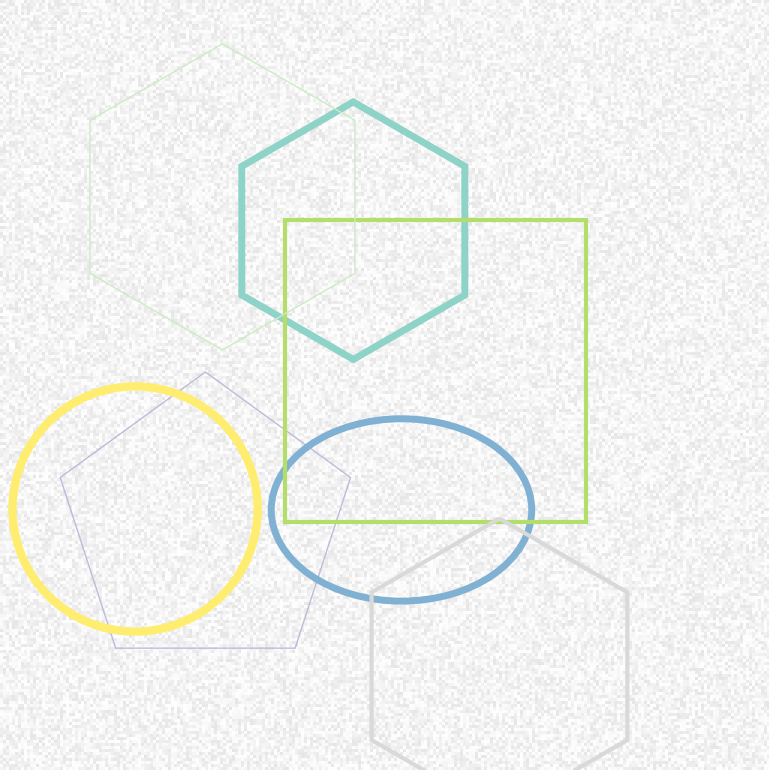[{"shape": "hexagon", "thickness": 2.5, "radius": 0.84, "center": [0.459, 0.7]}, {"shape": "pentagon", "thickness": 0.5, "radius": 0.99, "center": [0.267, 0.319]}, {"shape": "oval", "thickness": 2.5, "radius": 0.85, "center": [0.521, 0.338]}, {"shape": "square", "thickness": 1.5, "radius": 0.98, "center": [0.565, 0.518]}, {"shape": "hexagon", "thickness": 1.5, "radius": 0.96, "center": [0.649, 0.135]}, {"shape": "hexagon", "thickness": 0.5, "radius": 0.99, "center": [0.289, 0.744]}, {"shape": "circle", "thickness": 3, "radius": 0.8, "center": [0.175, 0.339]}]